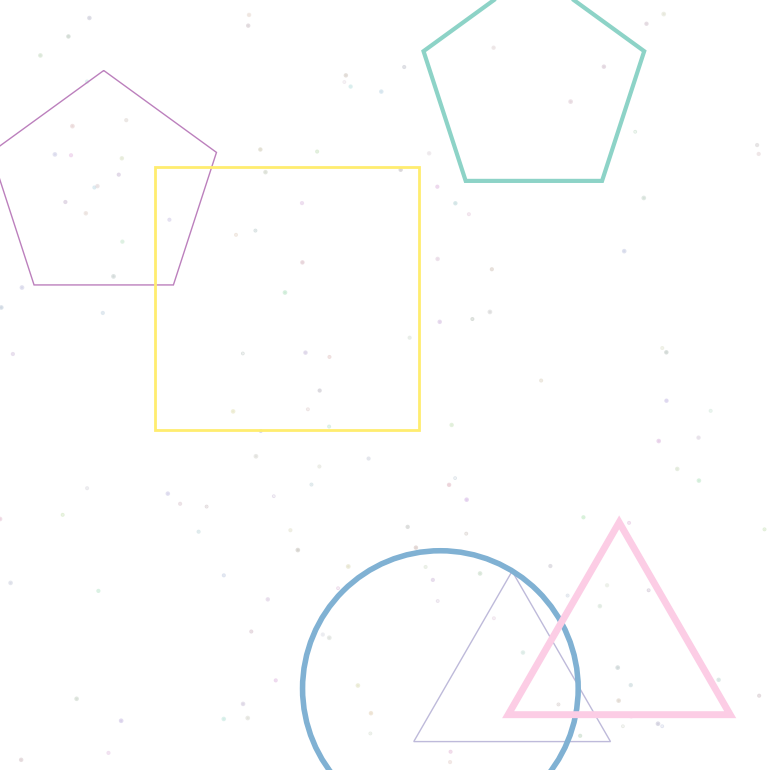[{"shape": "pentagon", "thickness": 1.5, "radius": 0.75, "center": [0.693, 0.887]}, {"shape": "triangle", "thickness": 0.5, "radius": 0.74, "center": [0.665, 0.111]}, {"shape": "circle", "thickness": 2, "radius": 0.89, "center": [0.572, 0.106]}, {"shape": "triangle", "thickness": 2.5, "radius": 0.83, "center": [0.804, 0.155]}, {"shape": "pentagon", "thickness": 0.5, "radius": 0.77, "center": [0.135, 0.754]}, {"shape": "square", "thickness": 1, "radius": 0.86, "center": [0.373, 0.612]}]